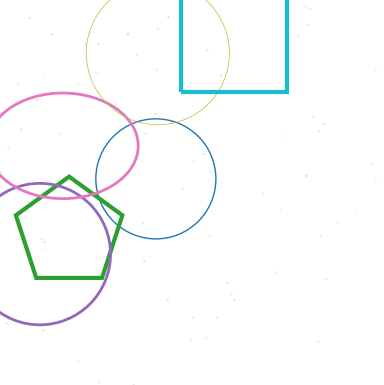[{"shape": "circle", "thickness": 1, "radius": 0.78, "center": [0.405, 0.535]}, {"shape": "pentagon", "thickness": 3, "radius": 0.73, "center": [0.18, 0.396]}, {"shape": "circle", "thickness": 2, "radius": 0.92, "center": [0.103, 0.34]}, {"shape": "oval", "thickness": 2, "radius": 0.98, "center": [0.163, 0.621]}, {"shape": "circle", "thickness": 0.5, "radius": 0.93, "center": [0.41, 0.862]}, {"shape": "square", "thickness": 3, "radius": 0.69, "center": [0.608, 0.899]}]